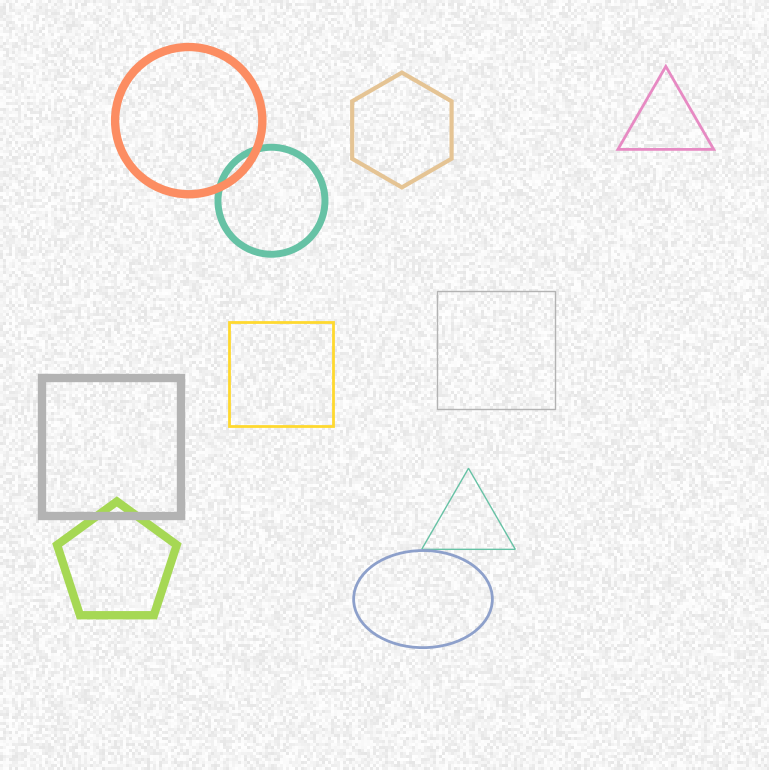[{"shape": "circle", "thickness": 2.5, "radius": 0.35, "center": [0.353, 0.739]}, {"shape": "triangle", "thickness": 0.5, "radius": 0.35, "center": [0.608, 0.322]}, {"shape": "circle", "thickness": 3, "radius": 0.48, "center": [0.245, 0.843]}, {"shape": "oval", "thickness": 1, "radius": 0.45, "center": [0.549, 0.222]}, {"shape": "triangle", "thickness": 1, "radius": 0.36, "center": [0.865, 0.842]}, {"shape": "pentagon", "thickness": 3, "radius": 0.41, "center": [0.152, 0.267]}, {"shape": "square", "thickness": 1, "radius": 0.34, "center": [0.365, 0.514]}, {"shape": "hexagon", "thickness": 1.5, "radius": 0.37, "center": [0.522, 0.831]}, {"shape": "square", "thickness": 3, "radius": 0.45, "center": [0.145, 0.419]}, {"shape": "square", "thickness": 0.5, "radius": 0.38, "center": [0.645, 0.545]}]